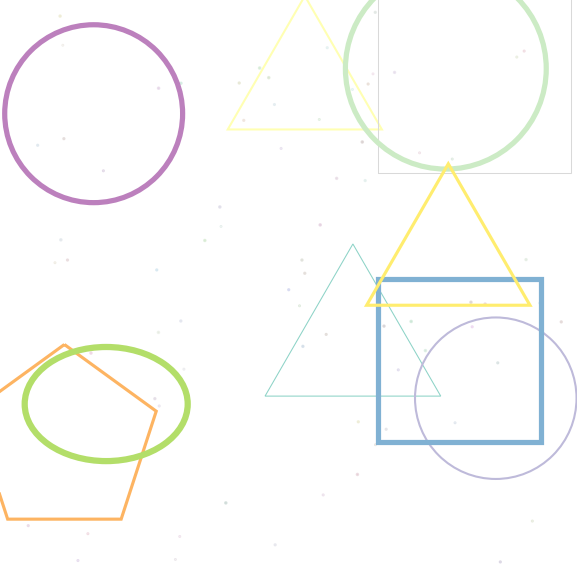[{"shape": "triangle", "thickness": 0.5, "radius": 0.88, "center": [0.611, 0.401]}, {"shape": "triangle", "thickness": 1, "radius": 0.77, "center": [0.528, 0.852]}, {"shape": "circle", "thickness": 1, "radius": 0.7, "center": [0.858, 0.31]}, {"shape": "square", "thickness": 2.5, "radius": 0.71, "center": [0.795, 0.375]}, {"shape": "pentagon", "thickness": 1.5, "radius": 0.84, "center": [0.112, 0.235]}, {"shape": "oval", "thickness": 3, "radius": 0.71, "center": [0.184, 0.299]}, {"shape": "square", "thickness": 0.5, "radius": 0.83, "center": [0.822, 0.867]}, {"shape": "circle", "thickness": 2.5, "radius": 0.77, "center": [0.162, 0.802]}, {"shape": "circle", "thickness": 2.5, "radius": 0.87, "center": [0.772, 0.88]}, {"shape": "triangle", "thickness": 1.5, "radius": 0.82, "center": [0.776, 0.552]}]